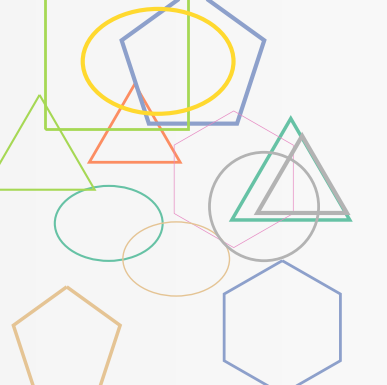[{"shape": "oval", "thickness": 1.5, "radius": 0.7, "center": [0.281, 0.42]}, {"shape": "triangle", "thickness": 2.5, "radius": 0.88, "center": [0.75, 0.516]}, {"shape": "triangle", "thickness": 2, "radius": 0.68, "center": [0.348, 0.646]}, {"shape": "hexagon", "thickness": 2, "radius": 0.87, "center": [0.728, 0.15]}, {"shape": "pentagon", "thickness": 3, "radius": 0.97, "center": [0.498, 0.835]}, {"shape": "hexagon", "thickness": 0.5, "radius": 0.89, "center": [0.603, 0.534]}, {"shape": "square", "thickness": 2, "radius": 0.93, "center": [0.3, 0.851]}, {"shape": "triangle", "thickness": 1.5, "radius": 0.82, "center": [0.102, 0.589]}, {"shape": "oval", "thickness": 3, "radius": 0.97, "center": [0.408, 0.841]}, {"shape": "pentagon", "thickness": 2.5, "radius": 0.72, "center": [0.172, 0.11]}, {"shape": "oval", "thickness": 1, "radius": 0.69, "center": [0.455, 0.327]}, {"shape": "triangle", "thickness": 3, "radius": 0.67, "center": [0.78, 0.514]}, {"shape": "circle", "thickness": 2, "radius": 0.7, "center": [0.681, 0.464]}]